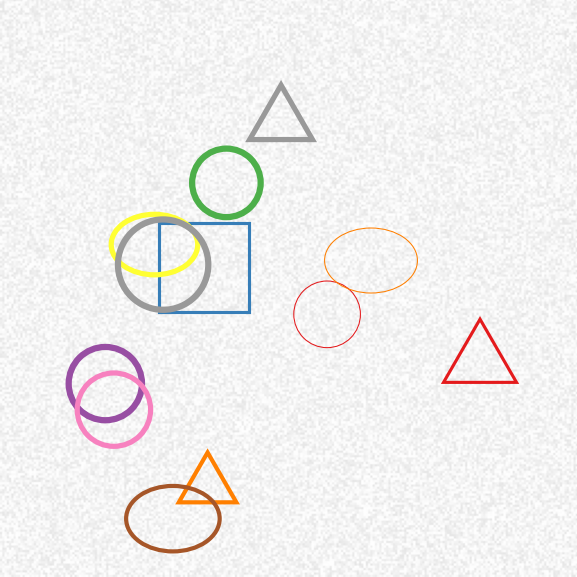[{"shape": "circle", "thickness": 0.5, "radius": 0.29, "center": [0.566, 0.455]}, {"shape": "triangle", "thickness": 1.5, "radius": 0.36, "center": [0.831, 0.374]}, {"shape": "square", "thickness": 1.5, "radius": 0.39, "center": [0.353, 0.536]}, {"shape": "circle", "thickness": 3, "radius": 0.3, "center": [0.392, 0.682]}, {"shape": "circle", "thickness": 3, "radius": 0.32, "center": [0.182, 0.335]}, {"shape": "triangle", "thickness": 2, "radius": 0.29, "center": [0.359, 0.158]}, {"shape": "oval", "thickness": 0.5, "radius": 0.4, "center": [0.642, 0.548]}, {"shape": "oval", "thickness": 2.5, "radius": 0.37, "center": [0.267, 0.576]}, {"shape": "oval", "thickness": 2, "radius": 0.4, "center": [0.299, 0.101]}, {"shape": "circle", "thickness": 2.5, "radius": 0.32, "center": [0.197, 0.29]}, {"shape": "triangle", "thickness": 2.5, "radius": 0.31, "center": [0.487, 0.789]}, {"shape": "circle", "thickness": 3, "radius": 0.39, "center": [0.282, 0.541]}]